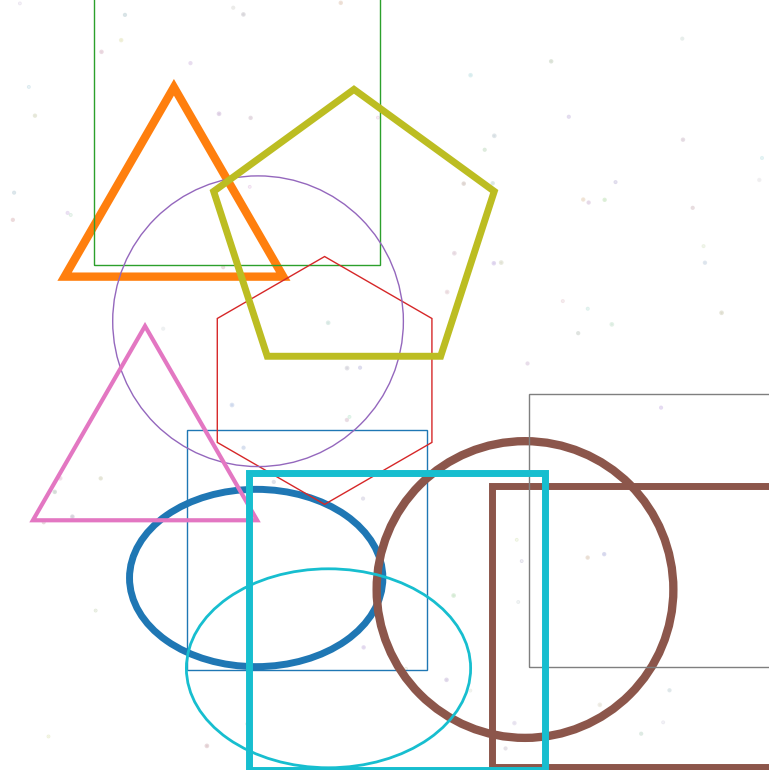[{"shape": "oval", "thickness": 2.5, "radius": 0.82, "center": [0.333, 0.249]}, {"shape": "square", "thickness": 0.5, "radius": 0.78, "center": [0.399, 0.286]}, {"shape": "triangle", "thickness": 3, "radius": 0.82, "center": [0.226, 0.723]}, {"shape": "square", "thickness": 0.5, "radius": 0.93, "center": [0.308, 0.842]}, {"shape": "hexagon", "thickness": 0.5, "radius": 0.8, "center": [0.422, 0.506]}, {"shape": "circle", "thickness": 0.5, "radius": 0.94, "center": [0.335, 0.583]}, {"shape": "square", "thickness": 2.5, "radius": 0.91, "center": [0.821, 0.187]}, {"shape": "circle", "thickness": 3, "radius": 0.96, "center": [0.682, 0.234]}, {"shape": "triangle", "thickness": 1.5, "radius": 0.84, "center": [0.188, 0.408]}, {"shape": "square", "thickness": 0.5, "radius": 0.89, "center": [0.864, 0.311]}, {"shape": "pentagon", "thickness": 2.5, "radius": 0.96, "center": [0.46, 0.692]}, {"shape": "oval", "thickness": 1, "radius": 0.92, "center": [0.427, 0.132]}, {"shape": "square", "thickness": 2.5, "radius": 0.96, "center": [0.516, 0.193]}]